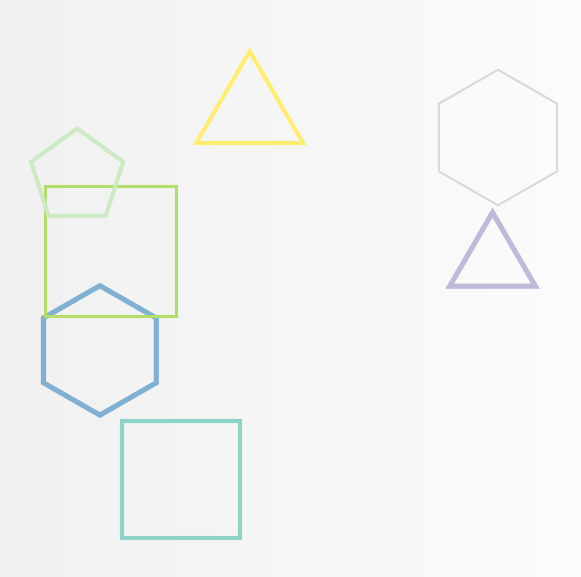[{"shape": "square", "thickness": 2, "radius": 0.51, "center": [0.312, 0.169]}, {"shape": "triangle", "thickness": 2.5, "radius": 0.43, "center": [0.847, 0.546]}, {"shape": "hexagon", "thickness": 2.5, "radius": 0.56, "center": [0.172, 0.392]}, {"shape": "square", "thickness": 1.5, "radius": 0.56, "center": [0.191, 0.564]}, {"shape": "hexagon", "thickness": 1, "radius": 0.59, "center": [0.857, 0.761]}, {"shape": "pentagon", "thickness": 2, "radius": 0.42, "center": [0.133, 0.693]}, {"shape": "triangle", "thickness": 2, "radius": 0.53, "center": [0.43, 0.804]}]